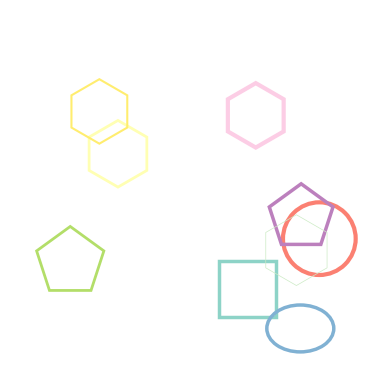[{"shape": "square", "thickness": 2.5, "radius": 0.37, "center": [0.643, 0.249]}, {"shape": "hexagon", "thickness": 2, "radius": 0.43, "center": [0.306, 0.601]}, {"shape": "circle", "thickness": 3, "radius": 0.47, "center": [0.829, 0.38]}, {"shape": "oval", "thickness": 2.5, "radius": 0.43, "center": [0.78, 0.147]}, {"shape": "pentagon", "thickness": 2, "radius": 0.46, "center": [0.182, 0.32]}, {"shape": "hexagon", "thickness": 3, "radius": 0.42, "center": [0.664, 0.7]}, {"shape": "pentagon", "thickness": 2.5, "radius": 0.43, "center": [0.782, 0.436]}, {"shape": "hexagon", "thickness": 0.5, "radius": 0.46, "center": [0.77, 0.35]}, {"shape": "hexagon", "thickness": 1.5, "radius": 0.42, "center": [0.258, 0.711]}]